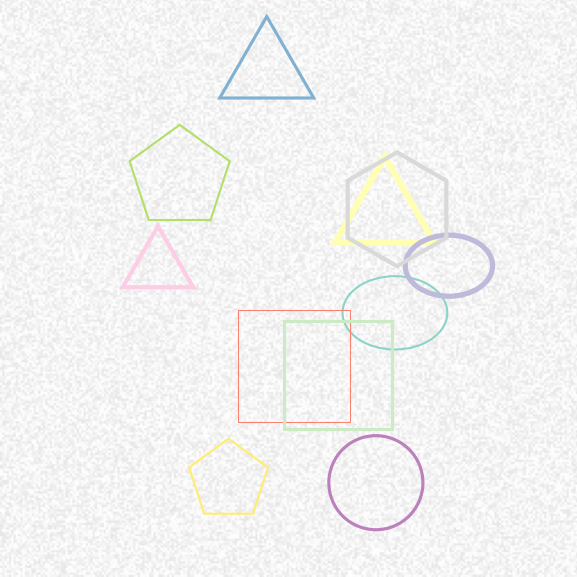[{"shape": "oval", "thickness": 1, "radius": 0.45, "center": [0.684, 0.457]}, {"shape": "triangle", "thickness": 3, "radius": 0.49, "center": [0.666, 0.629]}, {"shape": "oval", "thickness": 2.5, "radius": 0.38, "center": [0.777, 0.539]}, {"shape": "square", "thickness": 0.5, "radius": 0.48, "center": [0.509, 0.366]}, {"shape": "triangle", "thickness": 1.5, "radius": 0.47, "center": [0.462, 0.876]}, {"shape": "pentagon", "thickness": 1, "radius": 0.46, "center": [0.311, 0.692]}, {"shape": "triangle", "thickness": 2, "radius": 0.35, "center": [0.274, 0.537]}, {"shape": "hexagon", "thickness": 2, "radius": 0.49, "center": [0.687, 0.637]}, {"shape": "circle", "thickness": 1.5, "radius": 0.41, "center": [0.651, 0.163]}, {"shape": "square", "thickness": 1.5, "radius": 0.47, "center": [0.585, 0.35]}, {"shape": "pentagon", "thickness": 1, "radius": 0.36, "center": [0.396, 0.168]}]